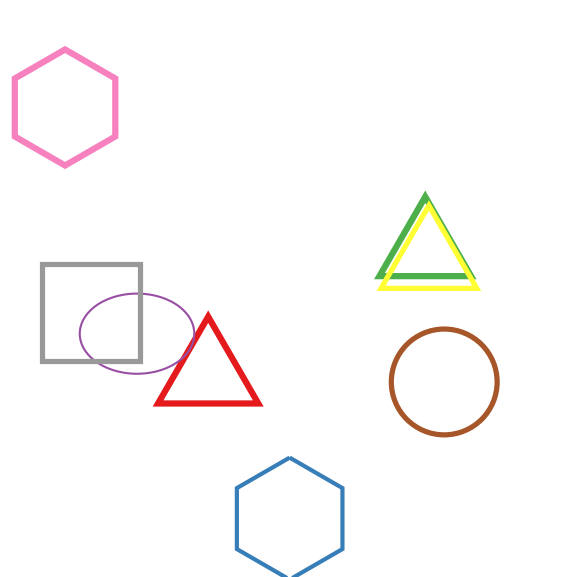[{"shape": "triangle", "thickness": 3, "radius": 0.5, "center": [0.36, 0.351]}, {"shape": "hexagon", "thickness": 2, "radius": 0.53, "center": [0.502, 0.101]}, {"shape": "triangle", "thickness": 3, "radius": 0.46, "center": [0.736, 0.567]}, {"shape": "oval", "thickness": 1, "radius": 0.5, "center": [0.237, 0.421]}, {"shape": "triangle", "thickness": 2.5, "radius": 0.48, "center": [0.743, 0.548]}, {"shape": "circle", "thickness": 2.5, "radius": 0.46, "center": [0.769, 0.338]}, {"shape": "hexagon", "thickness": 3, "radius": 0.5, "center": [0.113, 0.813]}, {"shape": "square", "thickness": 2.5, "radius": 0.42, "center": [0.158, 0.458]}]